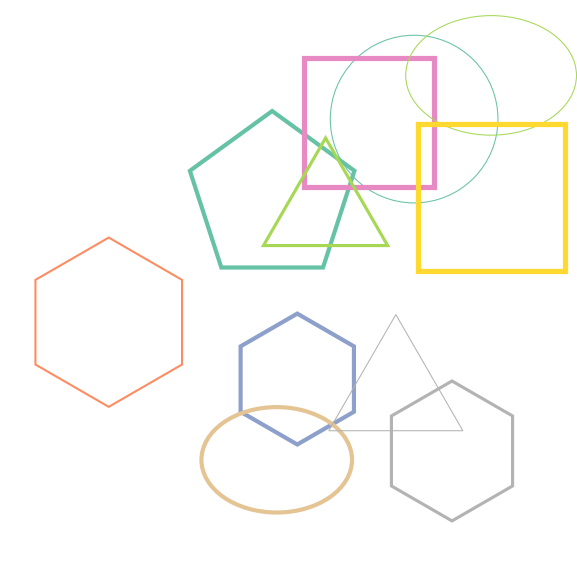[{"shape": "circle", "thickness": 0.5, "radius": 0.73, "center": [0.717, 0.793]}, {"shape": "pentagon", "thickness": 2, "radius": 0.75, "center": [0.471, 0.657]}, {"shape": "hexagon", "thickness": 1, "radius": 0.73, "center": [0.188, 0.441]}, {"shape": "hexagon", "thickness": 2, "radius": 0.57, "center": [0.515, 0.343]}, {"shape": "square", "thickness": 2.5, "radius": 0.56, "center": [0.639, 0.787]}, {"shape": "triangle", "thickness": 1.5, "radius": 0.62, "center": [0.564, 0.636]}, {"shape": "oval", "thickness": 0.5, "radius": 0.74, "center": [0.85, 0.869]}, {"shape": "square", "thickness": 2.5, "radius": 0.63, "center": [0.851, 0.657]}, {"shape": "oval", "thickness": 2, "radius": 0.65, "center": [0.479, 0.203]}, {"shape": "triangle", "thickness": 0.5, "radius": 0.67, "center": [0.685, 0.32]}, {"shape": "hexagon", "thickness": 1.5, "radius": 0.61, "center": [0.783, 0.218]}]